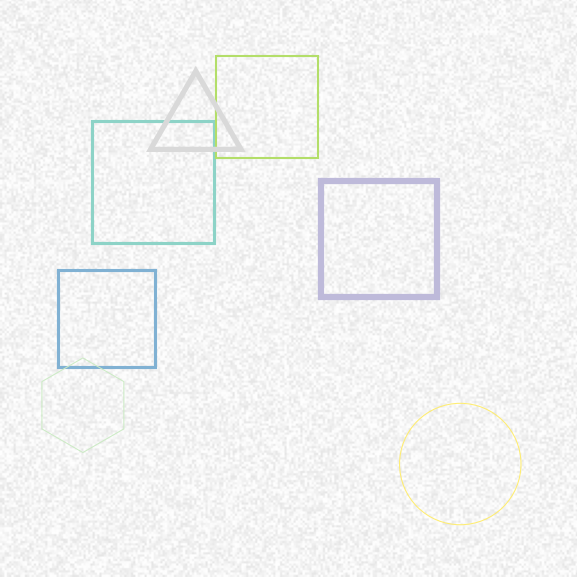[{"shape": "square", "thickness": 1.5, "radius": 0.52, "center": [0.265, 0.684]}, {"shape": "square", "thickness": 3, "radius": 0.5, "center": [0.656, 0.585]}, {"shape": "square", "thickness": 1.5, "radius": 0.42, "center": [0.184, 0.448]}, {"shape": "square", "thickness": 1, "radius": 0.44, "center": [0.462, 0.814]}, {"shape": "triangle", "thickness": 2.5, "radius": 0.45, "center": [0.339, 0.786]}, {"shape": "hexagon", "thickness": 0.5, "radius": 0.41, "center": [0.144, 0.297]}, {"shape": "circle", "thickness": 0.5, "radius": 0.53, "center": [0.797, 0.196]}]